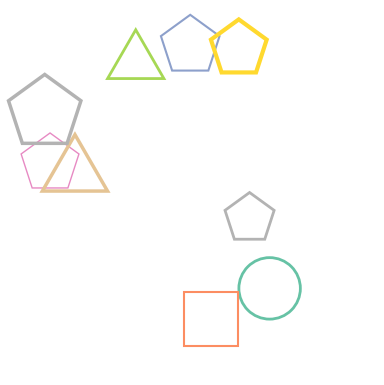[{"shape": "circle", "thickness": 2, "radius": 0.4, "center": [0.7, 0.251]}, {"shape": "square", "thickness": 1.5, "radius": 0.35, "center": [0.548, 0.171]}, {"shape": "pentagon", "thickness": 1.5, "radius": 0.4, "center": [0.494, 0.881]}, {"shape": "pentagon", "thickness": 1, "radius": 0.39, "center": [0.13, 0.576]}, {"shape": "triangle", "thickness": 2, "radius": 0.42, "center": [0.353, 0.838]}, {"shape": "pentagon", "thickness": 3, "radius": 0.38, "center": [0.62, 0.873]}, {"shape": "triangle", "thickness": 2.5, "radius": 0.49, "center": [0.195, 0.553]}, {"shape": "pentagon", "thickness": 2, "radius": 0.34, "center": [0.648, 0.433]}, {"shape": "pentagon", "thickness": 2.5, "radius": 0.49, "center": [0.116, 0.708]}]